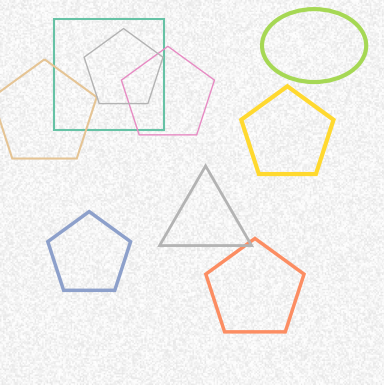[{"shape": "square", "thickness": 1.5, "radius": 0.72, "center": [0.283, 0.806]}, {"shape": "pentagon", "thickness": 2.5, "radius": 0.67, "center": [0.662, 0.246]}, {"shape": "pentagon", "thickness": 2.5, "radius": 0.57, "center": [0.232, 0.337]}, {"shape": "pentagon", "thickness": 1, "radius": 0.64, "center": [0.436, 0.753]}, {"shape": "oval", "thickness": 3, "radius": 0.68, "center": [0.816, 0.882]}, {"shape": "pentagon", "thickness": 3, "radius": 0.63, "center": [0.746, 0.65]}, {"shape": "pentagon", "thickness": 1.5, "radius": 0.71, "center": [0.116, 0.704]}, {"shape": "triangle", "thickness": 2, "radius": 0.69, "center": [0.534, 0.431]}, {"shape": "pentagon", "thickness": 1, "radius": 0.54, "center": [0.321, 0.818]}]